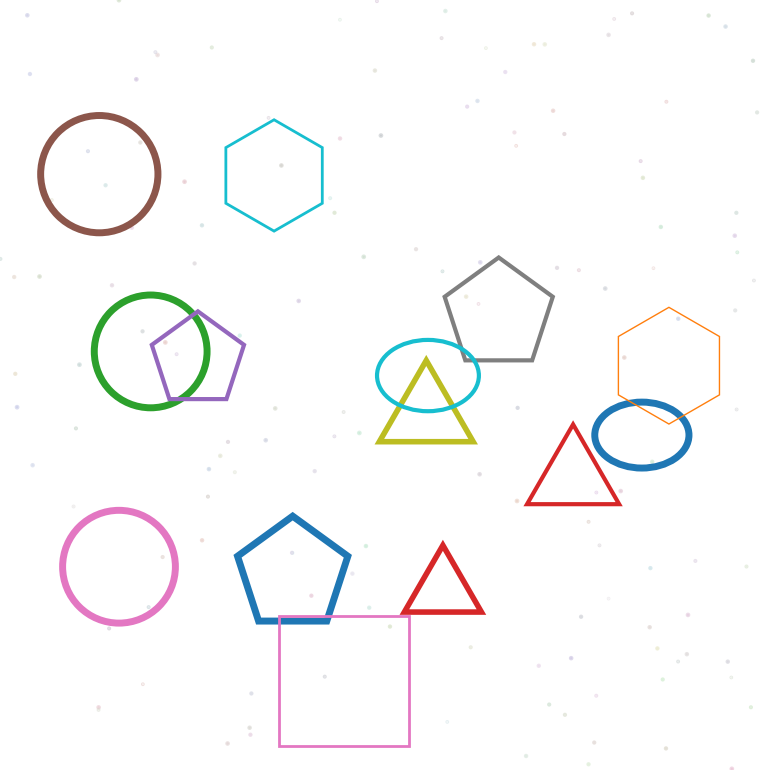[{"shape": "pentagon", "thickness": 2.5, "radius": 0.38, "center": [0.38, 0.254]}, {"shape": "oval", "thickness": 2.5, "radius": 0.31, "center": [0.834, 0.435]}, {"shape": "hexagon", "thickness": 0.5, "radius": 0.38, "center": [0.869, 0.525]}, {"shape": "circle", "thickness": 2.5, "radius": 0.37, "center": [0.196, 0.544]}, {"shape": "triangle", "thickness": 2, "radius": 0.29, "center": [0.575, 0.234]}, {"shape": "triangle", "thickness": 1.5, "radius": 0.35, "center": [0.744, 0.38]}, {"shape": "pentagon", "thickness": 1.5, "radius": 0.31, "center": [0.257, 0.533]}, {"shape": "circle", "thickness": 2.5, "radius": 0.38, "center": [0.129, 0.774]}, {"shape": "square", "thickness": 1, "radius": 0.42, "center": [0.447, 0.116]}, {"shape": "circle", "thickness": 2.5, "radius": 0.37, "center": [0.155, 0.264]}, {"shape": "pentagon", "thickness": 1.5, "radius": 0.37, "center": [0.648, 0.592]}, {"shape": "triangle", "thickness": 2, "radius": 0.35, "center": [0.554, 0.462]}, {"shape": "hexagon", "thickness": 1, "radius": 0.36, "center": [0.356, 0.772]}, {"shape": "oval", "thickness": 1.5, "radius": 0.33, "center": [0.556, 0.512]}]